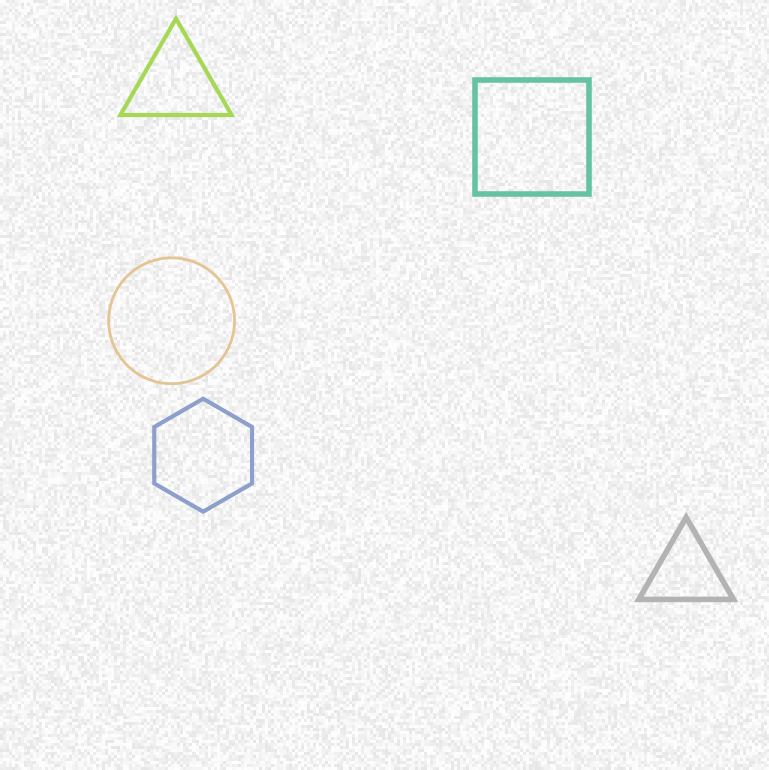[{"shape": "square", "thickness": 2, "radius": 0.37, "center": [0.69, 0.822]}, {"shape": "hexagon", "thickness": 1.5, "radius": 0.37, "center": [0.264, 0.409]}, {"shape": "triangle", "thickness": 1.5, "radius": 0.42, "center": [0.229, 0.892]}, {"shape": "circle", "thickness": 1, "radius": 0.41, "center": [0.223, 0.583]}, {"shape": "triangle", "thickness": 2, "radius": 0.36, "center": [0.891, 0.257]}]